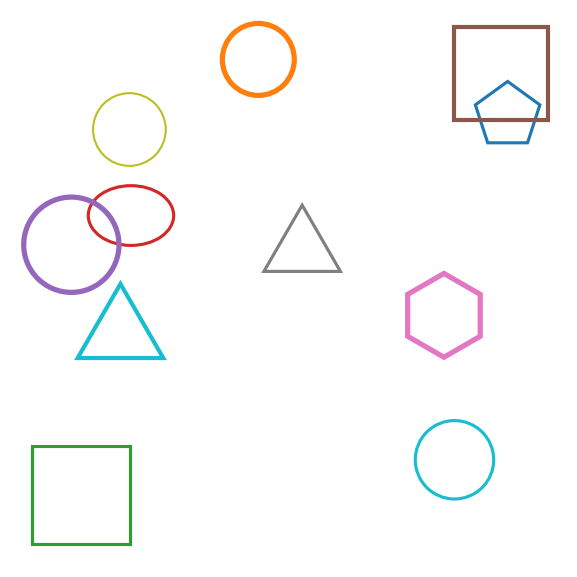[{"shape": "pentagon", "thickness": 1.5, "radius": 0.29, "center": [0.879, 0.799]}, {"shape": "circle", "thickness": 2.5, "radius": 0.31, "center": [0.447, 0.896]}, {"shape": "square", "thickness": 1.5, "radius": 0.42, "center": [0.14, 0.142]}, {"shape": "oval", "thickness": 1.5, "radius": 0.37, "center": [0.227, 0.626]}, {"shape": "circle", "thickness": 2.5, "radius": 0.41, "center": [0.124, 0.575]}, {"shape": "square", "thickness": 2, "radius": 0.4, "center": [0.867, 0.872]}, {"shape": "hexagon", "thickness": 2.5, "radius": 0.36, "center": [0.769, 0.453]}, {"shape": "triangle", "thickness": 1.5, "radius": 0.38, "center": [0.523, 0.567]}, {"shape": "circle", "thickness": 1, "radius": 0.31, "center": [0.224, 0.775]}, {"shape": "circle", "thickness": 1.5, "radius": 0.34, "center": [0.787, 0.203]}, {"shape": "triangle", "thickness": 2, "radius": 0.43, "center": [0.209, 0.422]}]